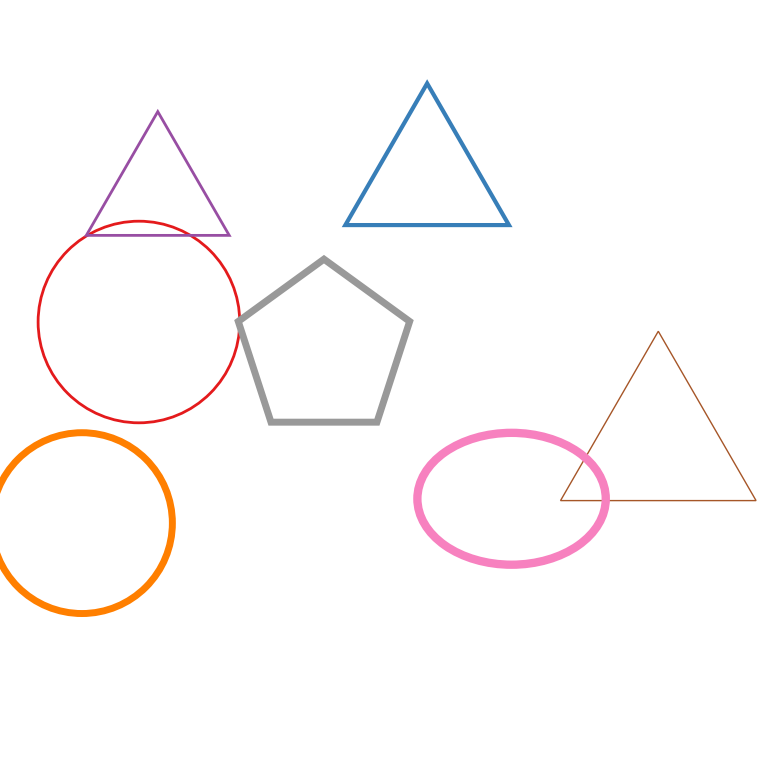[{"shape": "circle", "thickness": 1, "radius": 0.65, "center": [0.18, 0.582]}, {"shape": "triangle", "thickness": 1.5, "radius": 0.61, "center": [0.555, 0.769]}, {"shape": "triangle", "thickness": 1, "radius": 0.54, "center": [0.205, 0.748]}, {"shape": "circle", "thickness": 2.5, "radius": 0.59, "center": [0.106, 0.321]}, {"shape": "triangle", "thickness": 0.5, "radius": 0.73, "center": [0.855, 0.423]}, {"shape": "oval", "thickness": 3, "radius": 0.61, "center": [0.664, 0.352]}, {"shape": "pentagon", "thickness": 2.5, "radius": 0.59, "center": [0.421, 0.546]}]